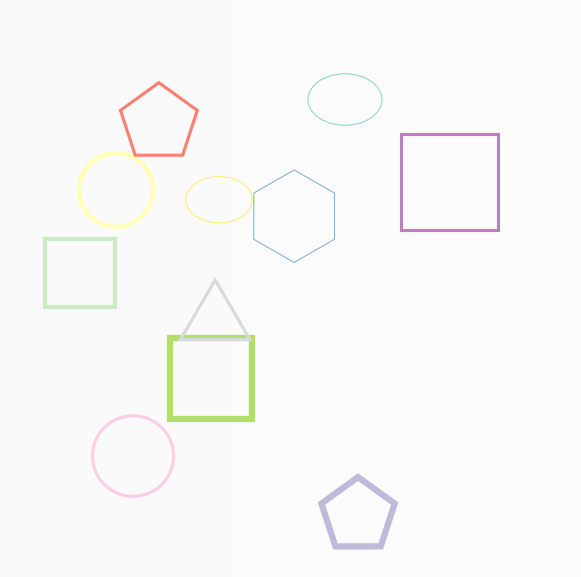[{"shape": "oval", "thickness": 0.5, "radius": 0.32, "center": [0.593, 0.827]}, {"shape": "circle", "thickness": 2, "radius": 0.32, "center": [0.2, 0.67]}, {"shape": "pentagon", "thickness": 3, "radius": 0.33, "center": [0.616, 0.107]}, {"shape": "pentagon", "thickness": 1.5, "radius": 0.35, "center": [0.273, 0.787]}, {"shape": "hexagon", "thickness": 0.5, "radius": 0.4, "center": [0.506, 0.625]}, {"shape": "square", "thickness": 3, "radius": 0.35, "center": [0.362, 0.344]}, {"shape": "circle", "thickness": 1.5, "radius": 0.35, "center": [0.229, 0.209]}, {"shape": "triangle", "thickness": 1.5, "radius": 0.34, "center": [0.37, 0.446]}, {"shape": "square", "thickness": 1.5, "radius": 0.42, "center": [0.773, 0.684]}, {"shape": "square", "thickness": 2, "radius": 0.3, "center": [0.138, 0.526]}, {"shape": "oval", "thickness": 0.5, "radius": 0.29, "center": [0.377, 0.653]}]